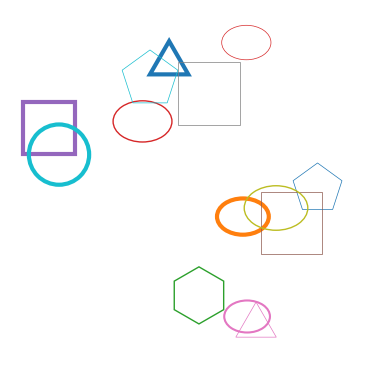[{"shape": "pentagon", "thickness": 0.5, "radius": 0.33, "center": [0.825, 0.51]}, {"shape": "triangle", "thickness": 3, "radius": 0.29, "center": [0.439, 0.836]}, {"shape": "oval", "thickness": 3, "radius": 0.34, "center": [0.631, 0.437]}, {"shape": "hexagon", "thickness": 1, "radius": 0.37, "center": [0.517, 0.233]}, {"shape": "oval", "thickness": 1, "radius": 0.38, "center": [0.37, 0.685]}, {"shape": "oval", "thickness": 0.5, "radius": 0.32, "center": [0.64, 0.89]}, {"shape": "square", "thickness": 3, "radius": 0.34, "center": [0.127, 0.667]}, {"shape": "square", "thickness": 0.5, "radius": 0.4, "center": [0.758, 0.42]}, {"shape": "oval", "thickness": 1.5, "radius": 0.3, "center": [0.642, 0.178]}, {"shape": "triangle", "thickness": 0.5, "radius": 0.3, "center": [0.665, 0.155]}, {"shape": "square", "thickness": 0.5, "radius": 0.41, "center": [0.543, 0.757]}, {"shape": "oval", "thickness": 1, "radius": 0.41, "center": [0.717, 0.46]}, {"shape": "circle", "thickness": 3, "radius": 0.39, "center": [0.153, 0.598]}, {"shape": "pentagon", "thickness": 0.5, "radius": 0.38, "center": [0.39, 0.794]}]